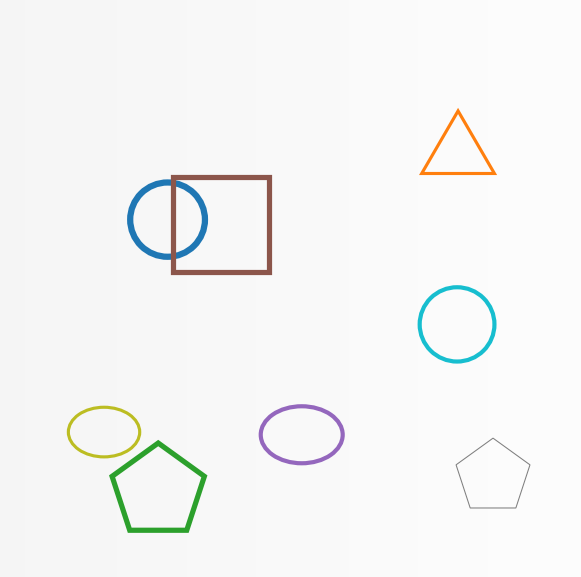[{"shape": "circle", "thickness": 3, "radius": 0.32, "center": [0.288, 0.619]}, {"shape": "triangle", "thickness": 1.5, "radius": 0.36, "center": [0.788, 0.735]}, {"shape": "pentagon", "thickness": 2.5, "radius": 0.42, "center": [0.272, 0.148]}, {"shape": "oval", "thickness": 2, "radius": 0.35, "center": [0.519, 0.246]}, {"shape": "square", "thickness": 2.5, "radius": 0.41, "center": [0.38, 0.611]}, {"shape": "pentagon", "thickness": 0.5, "radius": 0.33, "center": [0.848, 0.174]}, {"shape": "oval", "thickness": 1.5, "radius": 0.31, "center": [0.179, 0.251]}, {"shape": "circle", "thickness": 2, "radius": 0.32, "center": [0.786, 0.437]}]